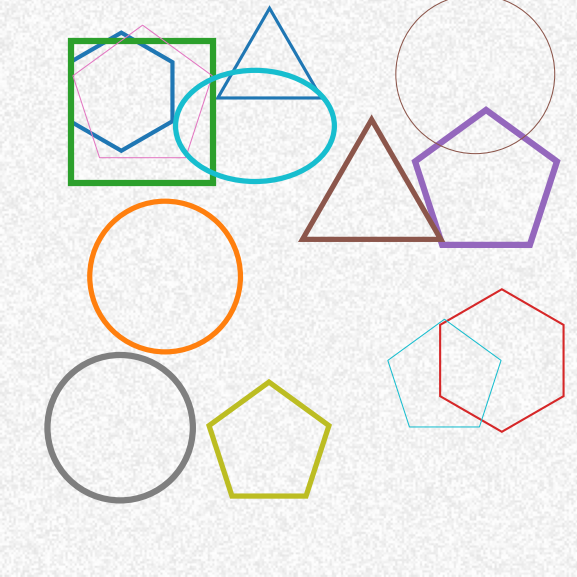[{"shape": "hexagon", "thickness": 2, "radius": 0.51, "center": [0.21, 0.84]}, {"shape": "triangle", "thickness": 1.5, "radius": 0.52, "center": [0.467, 0.881]}, {"shape": "circle", "thickness": 2.5, "radius": 0.65, "center": [0.286, 0.52]}, {"shape": "square", "thickness": 3, "radius": 0.61, "center": [0.246, 0.805]}, {"shape": "hexagon", "thickness": 1, "radius": 0.62, "center": [0.869, 0.375]}, {"shape": "pentagon", "thickness": 3, "radius": 0.65, "center": [0.842, 0.68]}, {"shape": "triangle", "thickness": 2.5, "radius": 0.69, "center": [0.644, 0.654]}, {"shape": "circle", "thickness": 0.5, "radius": 0.69, "center": [0.823, 0.871]}, {"shape": "pentagon", "thickness": 0.5, "radius": 0.63, "center": [0.247, 0.829]}, {"shape": "circle", "thickness": 3, "radius": 0.63, "center": [0.208, 0.259]}, {"shape": "pentagon", "thickness": 2.5, "radius": 0.55, "center": [0.466, 0.228]}, {"shape": "oval", "thickness": 2.5, "radius": 0.69, "center": [0.441, 0.781]}, {"shape": "pentagon", "thickness": 0.5, "radius": 0.52, "center": [0.77, 0.343]}]